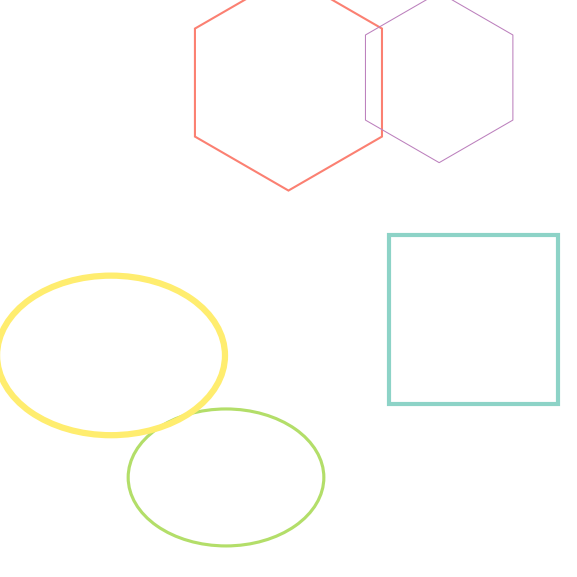[{"shape": "square", "thickness": 2, "radius": 0.73, "center": [0.82, 0.446]}, {"shape": "hexagon", "thickness": 1, "radius": 0.93, "center": [0.499, 0.856]}, {"shape": "oval", "thickness": 1.5, "radius": 0.85, "center": [0.391, 0.172]}, {"shape": "hexagon", "thickness": 0.5, "radius": 0.74, "center": [0.76, 0.865]}, {"shape": "oval", "thickness": 3, "radius": 0.99, "center": [0.192, 0.384]}]